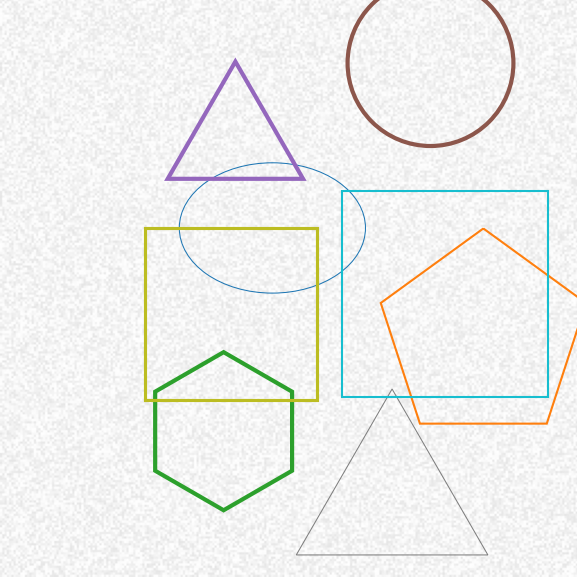[{"shape": "oval", "thickness": 0.5, "radius": 0.81, "center": [0.472, 0.604]}, {"shape": "pentagon", "thickness": 1, "radius": 0.93, "center": [0.837, 0.417]}, {"shape": "hexagon", "thickness": 2, "radius": 0.68, "center": [0.387, 0.252]}, {"shape": "triangle", "thickness": 2, "radius": 0.68, "center": [0.408, 0.757]}, {"shape": "circle", "thickness": 2, "radius": 0.72, "center": [0.745, 0.89]}, {"shape": "triangle", "thickness": 0.5, "radius": 0.96, "center": [0.679, 0.134]}, {"shape": "square", "thickness": 1.5, "radius": 0.74, "center": [0.4, 0.456]}, {"shape": "square", "thickness": 1, "radius": 0.89, "center": [0.771, 0.49]}]